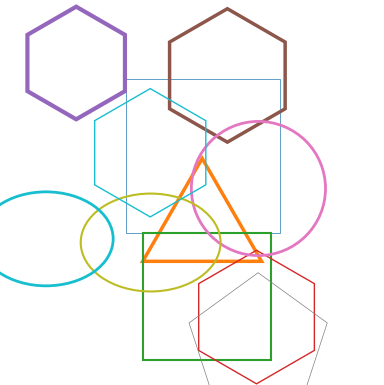[{"shape": "square", "thickness": 0.5, "radius": 1.0, "center": [0.528, 0.594]}, {"shape": "triangle", "thickness": 2.5, "radius": 0.89, "center": [0.525, 0.41]}, {"shape": "square", "thickness": 1.5, "radius": 0.83, "center": [0.538, 0.231]}, {"shape": "hexagon", "thickness": 1, "radius": 0.87, "center": [0.666, 0.177]}, {"shape": "hexagon", "thickness": 3, "radius": 0.73, "center": [0.198, 0.836]}, {"shape": "hexagon", "thickness": 2.5, "radius": 0.87, "center": [0.591, 0.804]}, {"shape": "circle", "thickness": 2, "radius": 0.87, "center": [0.671, 0.51]}, {"shape": "pentagon", "thickness": 0.5, "radius": 0.94, "center": [0.67, 0.103]}, {"shape": "oval", "thickness": 1.5, "radius": 0.91, "center": [0.391, 0.37]}, {"shape": "oval", "thickness": 2, "radius": 0.87, "center": [0.12, 0.38]}, {"shape": "hexagon", "thickness": 1, "radius": 0.83, "center": [0.39, 0.603]}]